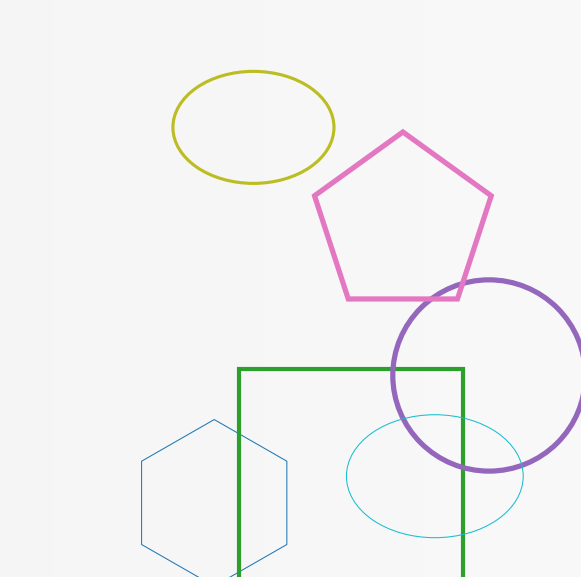[{"shape": "hexagon", "thickness": 0.5, "radius": 0.72, "center": [0.369, 0.128]}, {"shape": "square", "thickness": 2, "radius": 0.97, "center": [0.604, 0.166]}, {"shape": "circle", "thickness": 2.5, "radius": 0.83, "center": [0.841, 0.349]}, {"shape": "pentagon", "thickness": 2.5, "radius": 0.8, "center": [0.693, 0.611]}, {"shape": "oval", "thickness": 1.5, "radius": 0.69, "center": [0.436, 0.779]}, {"shape": "oval", "thickness": 0.5, "radius": 0.76, "center": [0.748, 0.175]}]